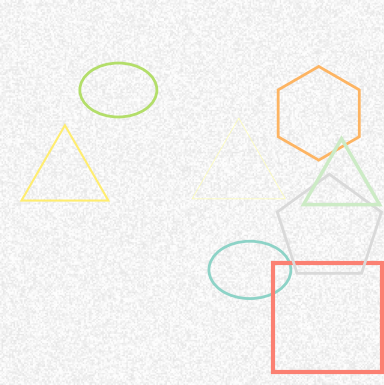[{"shape": "oval", "thickness": 2, "radius": 0.53, "center": [0.649, 0.299]}, {"shape": "triangle", "thickness": 0.5, "radius": 0.7, "center": [0.62, 0.553]}, {"shape": "square", "thickness": 3, "radius": 0.71, "center": [0.85, 0.175]}, {"shape": "hexagon", "thickness": 2, "radius": 0.61, "center": [0.828, 0.706]}, {"shape": "oval", "thickness": 2, "radius": 0.5, "center": [0.307, 0.766]}, {"shape": "pentagon", "thickness": 2, "radius": 0.71, "center": [0.855, 0.405]}, {"shape": "triangle", "thickness": 2.5, "radius": 0.57, "center": [0.887, 0.526]}, {"shape": "triangle", "thickness": 1.5, "radius": 0.65, "center": [0.169, 0.544]}]